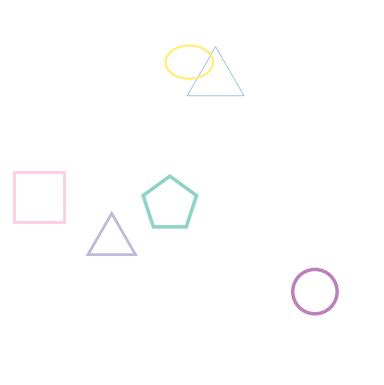[{"shape": "pentagon", "thickness": 2.5, "radius": 0.36, "center": [0.441, 0.47]}, {"shape": "triangle", "thickness": 2, "radius": 0.36, "center": [0.29, 0.374]}, {"shape": "triangle", "thickness": 0.5, "radius": 0.43, "center": [0.56, 0.794]}, {"shape": "square", "thickness": 2, "radius": 0.32, "center": [0.101, 0.488]}, {"shape": "circle", "thickness": 2.5, "radius": 0.29, "center": [0.818, 0.243]}, {"shape": "oval", "thickness": 1.5, "radius": 0.31, "center": [0.492, 0.839]}]